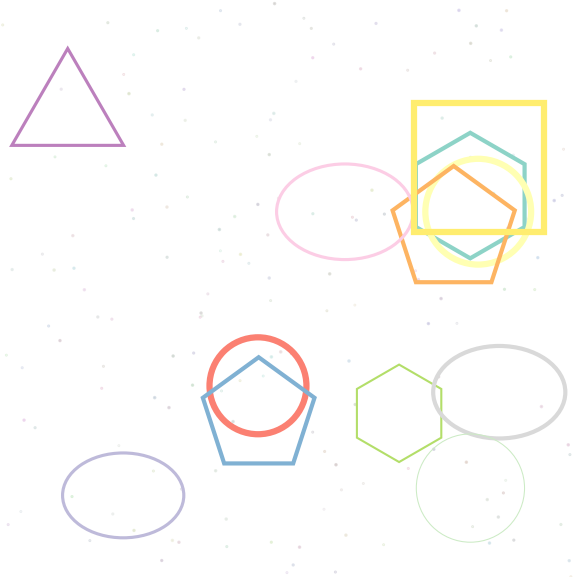[{"shape": "hexagon", "thickness": 2, "radius": 0.54, "center": [0.814, 0.661]}, {"shape": "circle", "thickness": 3, "radius": 0.46, "center": [0.828, 0.633]}, {"shape": "oval", "thickness": 1.5, "radius": 0.52, "center": [0.213, 0.141]}, {"shape": "circle", "thickness": 3, "radius": 0.42, "center": [0.447, 0.331]}, {"shape": "pentagon", "thickness": 2, "radius": 0.51, "center": [0.448, 0.279]}, {"shape": "pentagon", "thickness": 2, "radius": 0.56, "center": [0.786, 0.6]}, {"shape": "hexagon", "thickness": 1, "radius": 0.42, "center": [0.691, 0.283]}, {"shape": "oval", "thickness": 1.5, "radius": 0.59, "center": [0.597, 0.632]}, {"shape": "oval", "thickness": 2, "radius": 0.57, "center": [0.865, 0.32]}, {"shape": "triangle", "thickness": 1.5, "radius": 0.56, "center": [0.117, 0.803]}, {"shape": "circle", "thickness": 0.5, "radius": 0.47, "center": [0.815, 0.154]}, {"shape": "square", "thickness": 3, "radius": 0.56, "center": [0.83, 0.709]}]